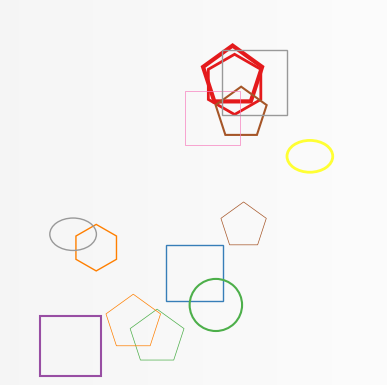[{"shape": "hexagon", "thickness": 2, "radius": 0.39, "center": [0.605, 0.781]}, {"shape": "pentagon", "thickness": 3, "radius": 0.4, "center": [0.6, 0.801]}, {"shape": "square", "thickness": 1, "radius": 0.36, "center": [0.502, 0.29]}, {"shape": "circle", "thickness": 1.5, "radius": 0.34, "center": [0.557, 0.208]}, {"shape": "pentagon", "thickness": 0.5, "radius": 0.37, "center": [0.405, 0.124]}, {"shape": "square", "thickness": 1.5, "radius": 0.39, "center": [0.183, 0.101]}, {"shape": "pentagon", "thickness": 0.5, "radius": 0.37, "center": [0.344, 0.162]}, {"shape": "hexagon", "thickness": 1, "radius": 0.3, "center": [0.248, 0.357]}, {"shape": "oval", "thickness": 2, "radius": 0.3, "center": [0.8, 0.594]}, {"shape": "pentagon", "thickness": 0.5, "radius": 0.31, "center": [0.629, 0.414]}, {"shape": "pentagon", "thickness": 1.5, "radius": 0.35, "center": [0.622, 0.706]}, {"shape": "square", "thickness": 0.5, "radius": 0.36, "center": [0.548, 0.694]}, {"shape": "square", "thickness": 1, "radius": 0.42, "center": [0.657, 0.786]}, {"shape": "oval", "thickness": 1, "radius": 0.3, "center": [0.189, 0.392]}]